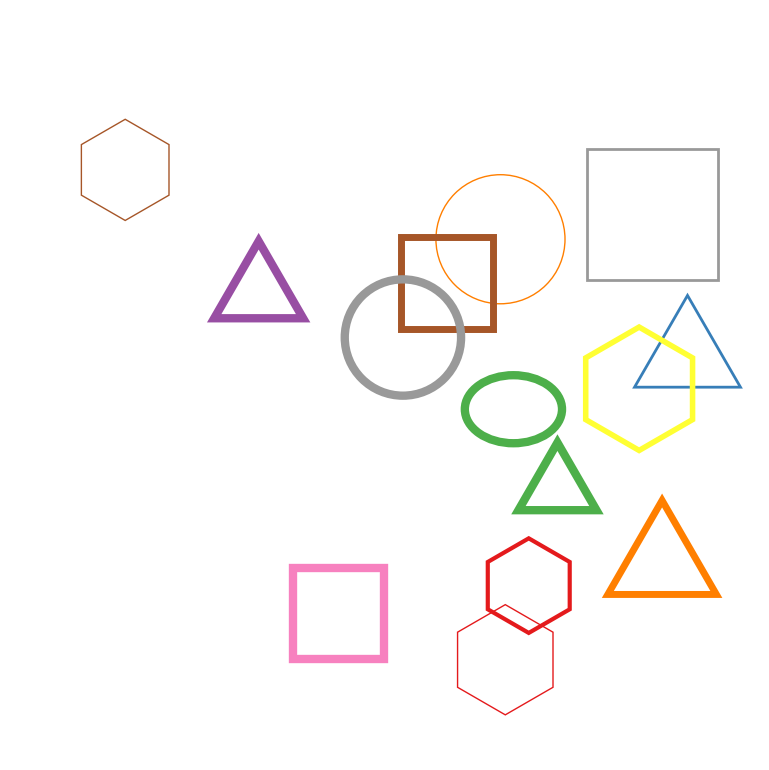[{"shape": "hexagon", "thickness": 1.5, "radius": 0.31, "center": [0.687, 0.239]}, {"shape": "hexagon", "thickness": 0.5, "radius": 0.36, "center": [0.656, 0.143]}, {"shape": "triangle", "thickness": 1, "radius": 0.4, "center": [0.893, 0.537]}, {"shape": "triangle", "thickness": 3, "radius": 0.29, "center": [0.724, 0.367]}, {"shape": "oval", "thickness": 3, "radius": 0.32, "center": [0.667, 0.469]}, {"shape": "triangle", "thickness": 3, "radius": 0.33, "center": [0.336, 0.62]}, {"shape": "circle", "thickness": 0.5, "radius": 0.42, "center": [0.65, 0.689]}, {"shape": "triangle", "thickness": 2.5, "radius": 0.41, "center": [0.86, 0.269]}, {"shape": "hexagon", "thickness": 2, "radius": 0.4, "center": [0.83, 0.495]}, {"shape": "square", "thickness": 2.5, "radius": 0.3, "center": [0.58, 0.632]}, {"shape": "hexagon", "thickness": 0.5, "radius": 0.33, "center": [0.163, 0.779]}, {"shape": "square", "thickness": 3, "radius": 0.3, "center": [0.44, 0.203]}, {"shape": "circle", "thickness": 3, "radius": 0.38, "center": [0.523, 0.562]}, {"shape": "square", "thickness": 1, "radius": 0.43, "center": [0.847, 0.722]}]